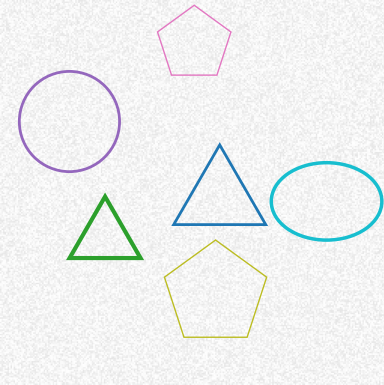[{"shape": "triangle", "thickness": 2, "radius": 0.69, "center": [0.571, 0.486]}, {"shape": "triangle", "thickness": 3, "radius": 0.53, "center": [0.273, 0.383]}, {"shape": "circle", "thickness": 2, "radius": 0.65, "center": [0.18, 0.684]}, {"shape": "pentagon", "thickness": 1, "radius": 0.5, "center": [0.504, 0.886]}, {"shape": "pentagon", "thickness": 1, "radius": 0.7, "center": [0.56, 0.237]}, {"shape": "oval", "thickness": 2.5, "radius": 0.72, "center": [0.848, 0.477]}]